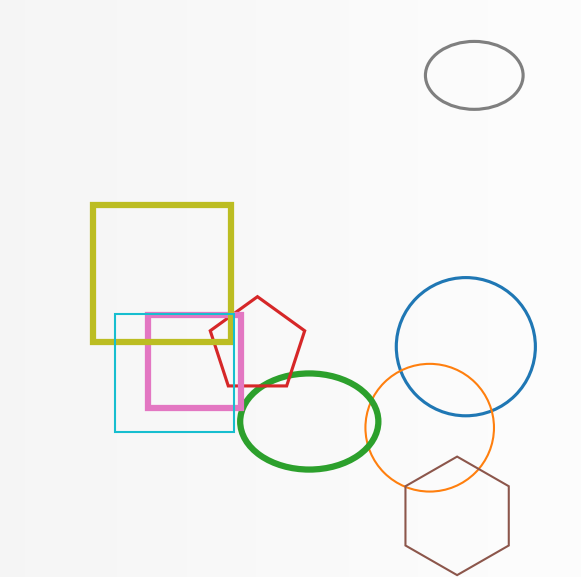[{"shape": "circle", "thickness": 1.5, "radius": 0.6, "center": [0.801, 0.399]}, {"shape": "circle", "thickness": 1, "radius": 0.55, "center": [0.739, 0.259]}, {"shape": "oval", "thickness": 3, "radius": 0.59, "center": [0.532, 0.269]}, {"shape": "pentagon", "thickness": 1.5, "radius": 0.43, "center": [0.443, 0.4]}, {"shape": "hexagon", "thickness": 1, "radius": 0.51, "center": [0.786, 0.106]}, {"shape": "square", "thickness": 3, "radius": 0.4, "center": [0.334, 0.373]}, {"shape": "oval", "thickness": 1.5, "radius": 0.42, "center": [0.816, 0.869]}, {"shape": "square", "thickness": 3, "radius": 0.59, "center": [0.279, 0.526]}, {"shape": "square", "thickness": 1, "radius": 0.51, "center": [0.3, 0.353]}]